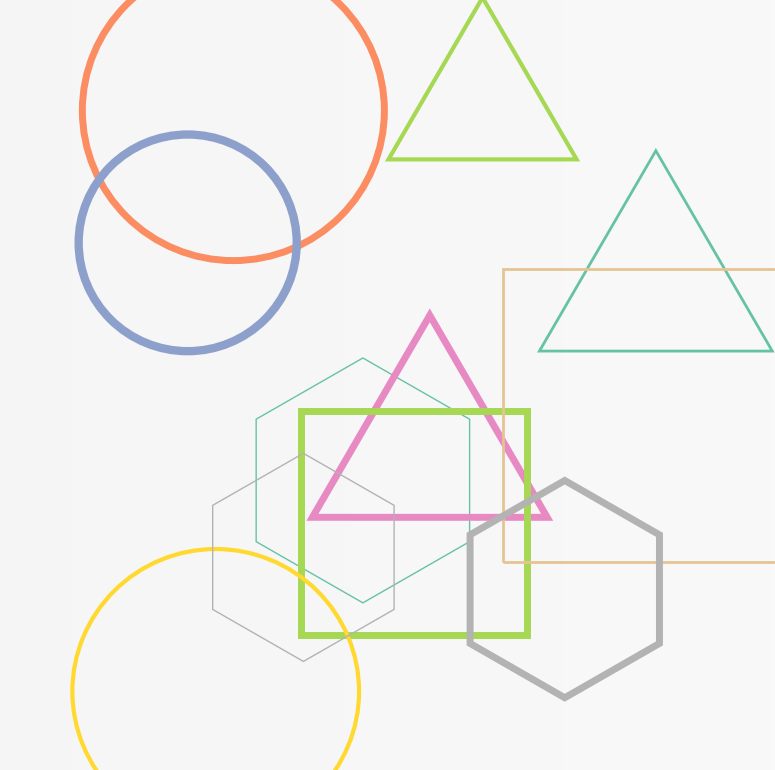[{"shape": "hexagon", "thickness": 0.5, "radius": 0.8, "center": [0.468, 0.376]}, {"shape": "triangle", "thickness": 1, "radius": 0.87, "center": [0.846, 0.631]}, {"shape": "circle", "thickness": 2.5, "radius": 0.97, "center": [0.301, 0.856]}, {"shape": "circle", "thickness": 3, "radius": 0.7, "center": [0.242, 0.685]}, {"shape": "triangle", "thickness": 2.5, "radius": 0.87, "center": [0.555, 0.416]}, {"shape": "square", "thickness": 2.5, "radius": 0.73, "center": [0.534, 0.321]}, {"shape": "triangle", "thickness": 1.5, "radius": 0.7, "center": [0.623, 0.863]}, {"shape": "circle", "thickness": 1.5, "radius": 0.92, "center": [0.278, 0.102]}, {"shape": "square", "thickness": 1, "radius": 0.95, "center": [0.839, 0.461]}, {"shape": "hexagon", "thickness": 0.5, "radius": 0.68, "center": [0.391, 0.276]}, {"shape": "hexagon", "thickness": 2.5, "radius": 0.71, "center": [0.729, 0.235]}]